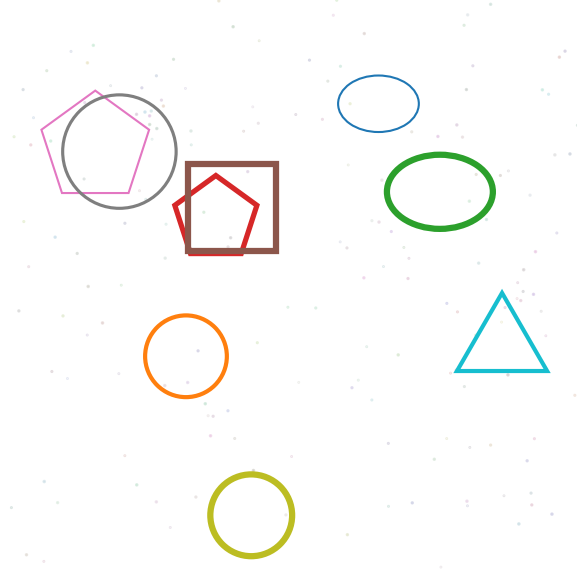[{"shape": "oval", "thickness": 1, "radius": 0.35, "center": [0.655, 0.819]}, {"shape": "circle", "thickness": 2, "radius": 0.35, "center": [0.322, 0.382]}, {"shape": "oval", "thickness": 3, "radius": 0.46, "center": [0.762, 0.667]}, {"shape": "pentagon", "thickness": 2.5, "radius": 0.37, "center": [0.374, 0.62]}, {"shape": "square", "thickness": 3, "radius": 0.38, "center": [0.401, 0.64]}, {"shape": "pentagon", "thickness": 1, "radius": 0.49, "center": [0.165, 0.744]}, {"shape": "circle", "thickness": 1.5, "radius": 0.49, "center": [0.207, 0.737]}, {"shape": "circle", "thickness": 3, "radius": 0.35, "center": [0.435, 0.107]}, {"shape": "triangle", "thickness": 2, "radius": 0.45, "center": [0.869, 0.402]}]